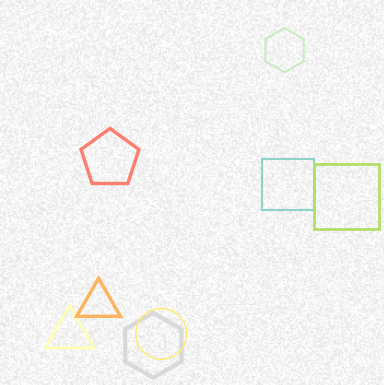[{"shape": "square", "thickness": 1.5, "radius": 0.33, "center": [0.748, 0.521]}, {"shape": "triangle", "thickness": 2, "radius": 0.37, "center": [0.181, 0.133]}, {"shape": "pentagon", "thickness": 2.5, "radius": 0.4, "center": [0.286, 0.587]}, {"shape": "triangle", "thickness": 2.5, "radius": 0.33, "center": [0.256, 0.211]}, {"shape": "square", "thickness": 2, "radius": 0.42, "center": [0.9, 0.491]}, {"shape": "hexagon", "thickness": 3, "radius": 0.42, "center": [0.398, 0.103]}, {"shape": "hexagon", "thickness": 1.5, "radius": 0.29, "center": [0.739, 0.87]}, {"shape": "circle", "thickness": 1, "radius": 0.33, "center": [0.419, 0.133]}]